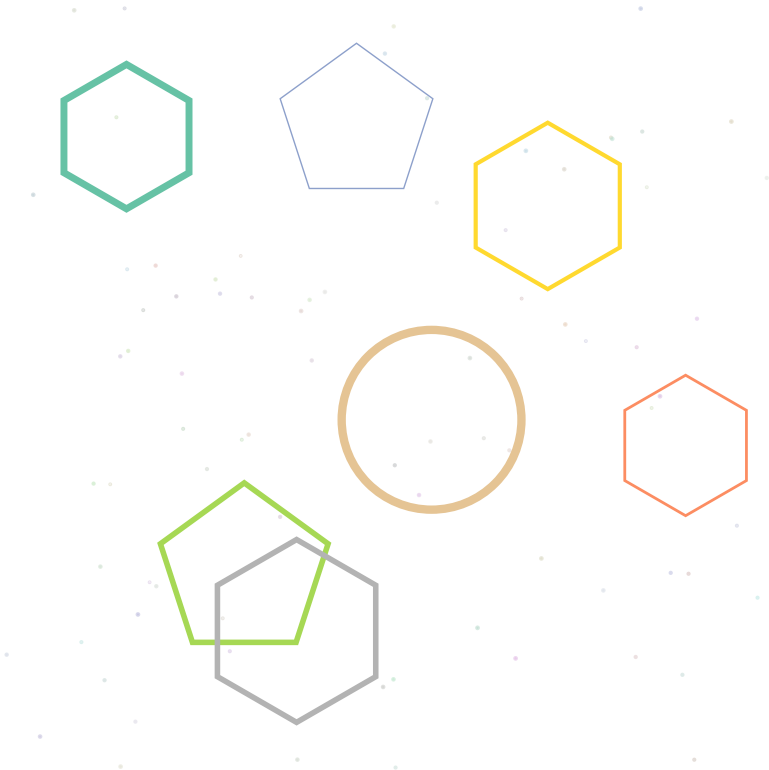[{"shape": "hexagon", "thickness": 2.5, "radius": 0.47, "center": [0.164, 0.823]}, {"shape": "hexagon", "thickness": 1, "radius": 0.46, "center": [0.89, 0.421]}, {"shape": "pentagon", "thickness": 0.5, "radius": 0.52, "center": [0.463, 0.84]}, {"shape": "pentagon", "thickness": 2, "radius": 0.57, "center": [0.317, 0.258]}, {"shape": "hexagon", "thickness": 1.5, "radius": 0.54, "center": [0.711, 0.733]}, {"shape": "circle", "thickness": 3, "radius": 0.58, "center": [0.56, 0.455]}, {"shape": "hexagon", "thickness": 2, "radius": 0.59, "center": [0.385, 0.181]}]